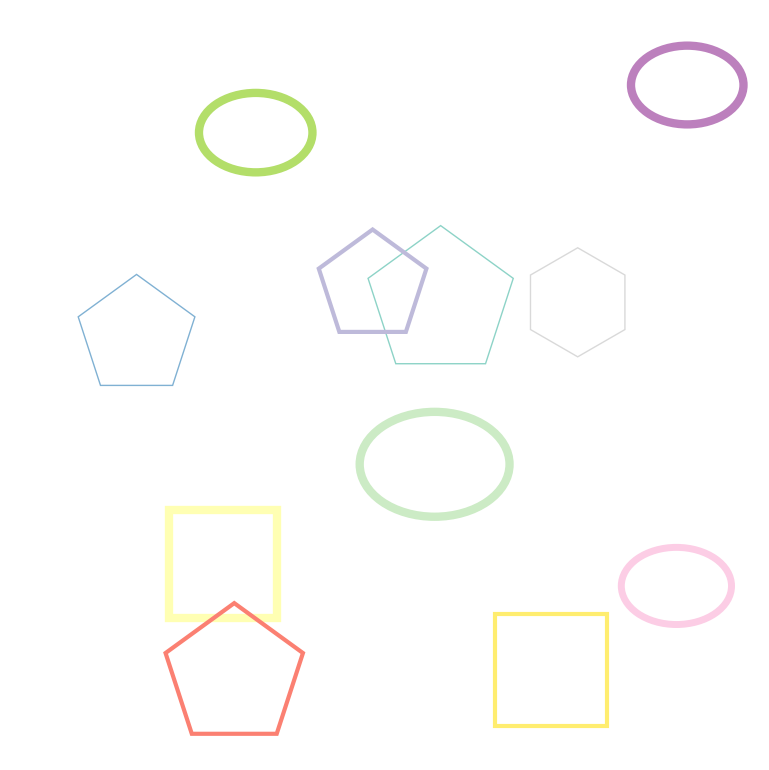[{"shape": "pentagon", "thickness": 0.5, "radius": 0.5, "center": [0.572, 0.608]}, {"shape": "square", "thickness": 3, "radius": 0.35, "center": [0.29, 0.268]}, {"shape": "pentagon", "thickness": 1.5, "radius": 0.37, "center": [0.484, 0.628]}, {"shape": "pentagon", "thickness": 1.5, "radius": 0.47, "center": [0.304, 0.123]}, {"shape": "pentagon", "thickness": 0.5, "radius": 0.4, "center": [0.177, 0.564]}, {"shape": "oval", "thickness": 3, "radius": 0.37, "center": [0.332, 0.828]}, {"shape": "oval", "thickness": 2.5, "radius": 0.36, "center": [0.878, 0.239]}, {"shape": "hexagon", "thickness": 0.5, "radius": 0.35, "center": [0.75, 0.607]}, {"shape": "oval", "thickness": 3, "radius": 0.37, "center": [0.893, 0.89]}, {"shape": "oval", "thickness": 3, "radius": 0.49, "center": [0.564, 0.397]}, {"shape": "square", "thickness": 1.5, "radius": 0.36, "center": [0.715, 0.13]}]